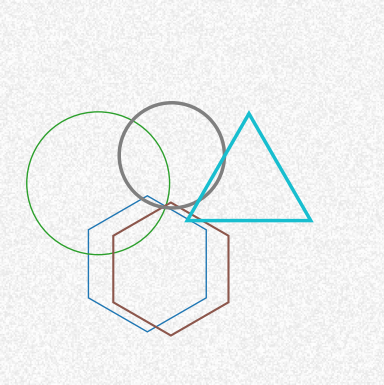[{"shape": "hexagon", "thickness": 1, "radius": 0.88, "center": [0.383, 0.315]}, {"shape": "circle", "thickness": 1, "radius": 0.93, "center": [0.255, 0.524]}, {"shape": "hexagon", "thickness": 1.5, "radius": 0.86, "center": [0.444, 0.301]}, {"shape": "circle", "thickness": 2.5, "radius": 0.68, "center": [0.446, 0.596]}, {"shape": "triangle", "thickness": 2.5, "radius": 0.93, "center": [0.647, 0.52]}]